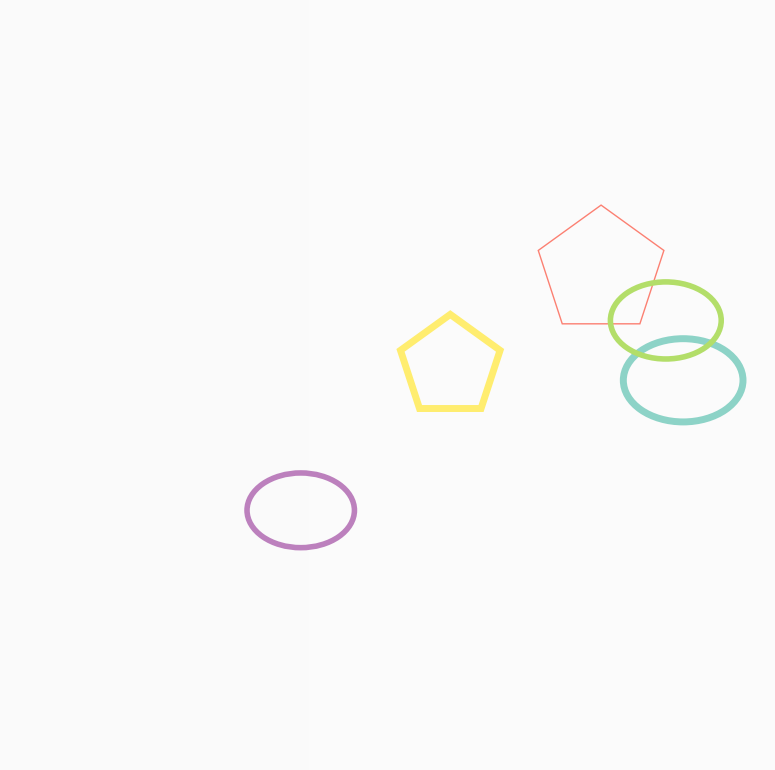[{"shape": "oval", "thickness": 2.5, "radius": 0.39, "center": [0.881, 0.506]}, {"shape": "pentagon", "thickness": 0.5, "radius": 0.43, "center": [0.776, 0.648]}, {"shape": "oval", "thickness": 2, "radius": 0.36, "center": [0.859, 0.584]}, {"shape": "oval", "thickness": 2, "radius": 0.35, "center": [0.388, 0.337]}, {"shape": "pentagon", "thickness": 2.5, "radius": 0.34, "center": [0.581, 0.524]}]